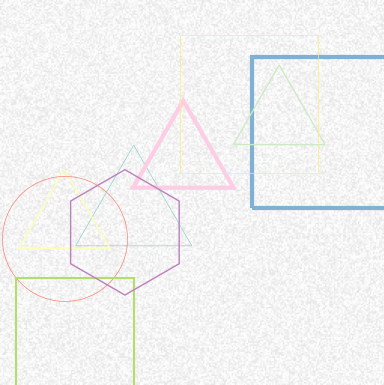[{"shape": "triangle", "thickness": 0.5, "radius": 0.87, "center": [0.347, 0.449]}, {"shape": "triangle", "thickness": 1, "radius": 0.68, "center": [0.168, 0.423]}, {"shape": "circle", "thickness": 0.5, "radius": 0.81, "center": [0.169, 0.379]}, {"shape": "square", "thickness": 3, "radius": 0.98, "center": [0.85, 0.657]}, {"shape": "square", "thickness": 1.5, "radius": 0.76, "center": [0.195, 0.126]}, {"shape": "triangle", "thickness": 3, "radius": 0.75, "center": [0.476, 0.588]}, {"shape": "hexagon", "thickness": 1, "radius": 0.81, "center": [0.324, 0.396]}, {"shape": "triangle", "thickness": 1, "radius": 0.69, "center": [0.725, 0.693]}, {"shape": "square", "thickness": 0.5, "radius": 0.9, "center": [0.646, 0.73]}]